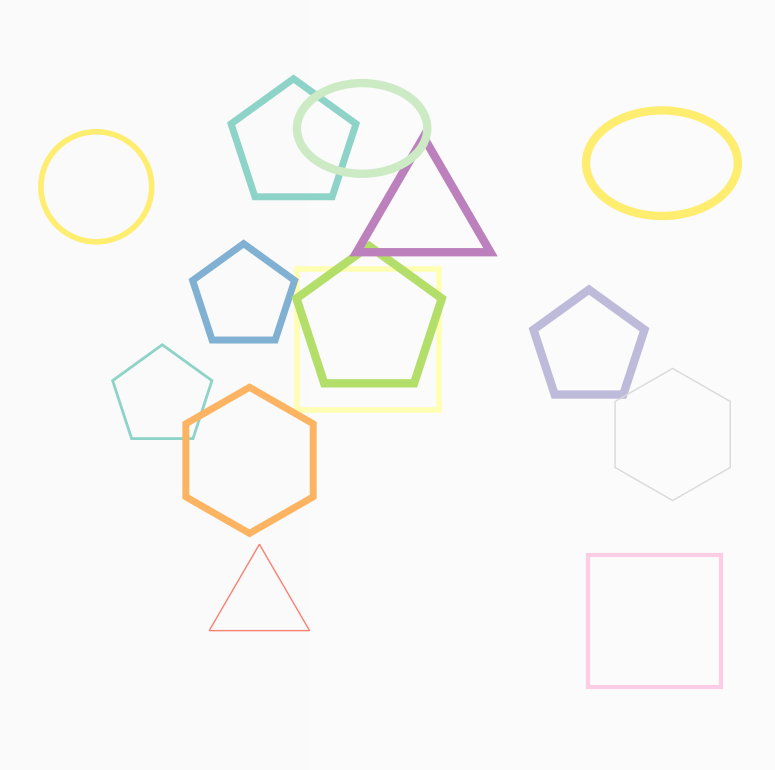[{"shape": "pentagon", "thickness": 1, "radius": 0.34, "center": [0.209, 0.485]}, {"shape": "pentagon", "thickness": 2.5, "radius": 0.42, "center": [0.379, 0.813]}, {"shape": "square", "thickness": 2, "radius": 0.46, "center": [0.475, 0.559]}, {"shape": "pentagon", "thickness": 3, "radius": 0.38, "center": [0.76, 0.549]}, {"shape": "triangle", "thickness": 0.5, "radius": 0.37, "center": [0.335, 0.218]}, {"shape": "pentagon", "thickness": 2.5, "radius": 0.35, "center": [0.314, 0.614]}, {"shape": "hexagon", "thickness": 2.5, "radius": 0.47, "center": [0.322, 0.402]}, {"shape": "pentagon", "thickness": 3, "radius": 0.49, "center": [0.476, 0.582]}, {"shape": "square", "thickness": 1.5, "radius": 0.43, "center": [0.845, 0.194]}, {"shape": "hexagon", "thickness": 0.5, "radius": 0.43, "center": [0.868, 0.436]}, {"shape": "triangle", "thickness": 3, "radius": 0.5, "center": [0.547, 0.722]}, {"shape": "oval", "thickness": 3, "radius": 0.42, "center": [0.467, 0.833]}, {"shape": "circle", "thickness": 2, "radius": 0.36, "center": [0.124, 0.757]}, {"shape": "oval", "thickness": 3, "radius": 0.49, "center": [0.854, 0.788]}]